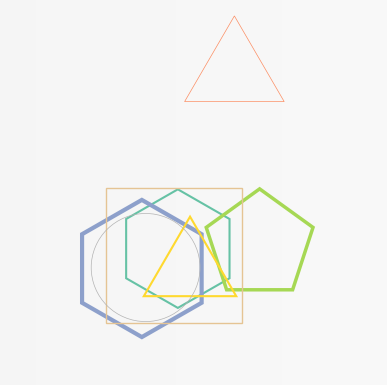[{"shape": "hexagon", "thickness": 1.5, "radius": 0.77, "center": [0.459, 0.354]}, {"shape": "triangle", "thickness": 0.5, "radius": 0.74, "center": [0.605, 0.81]}, {"shape": "hexagon", "thickness": 3, "radius": 0.89, "center": [0.366, 0.303]}, {"shape": "pentagon", "thickness": 2.5, "radius": 0.72, "center": [0.67, 0.365]}, {"shape": "triangle", "thickness": 1.5, "radius": 0.69, "center": [0.49, 0.3]}, {"shape": "square", "thickness": 1, "radius": 0.88, "center": [0.45, 0.336]}, {"shape": "circle", "thickness": 0.5, "radius": 0.7, "center": [0.376, 0.305]}]